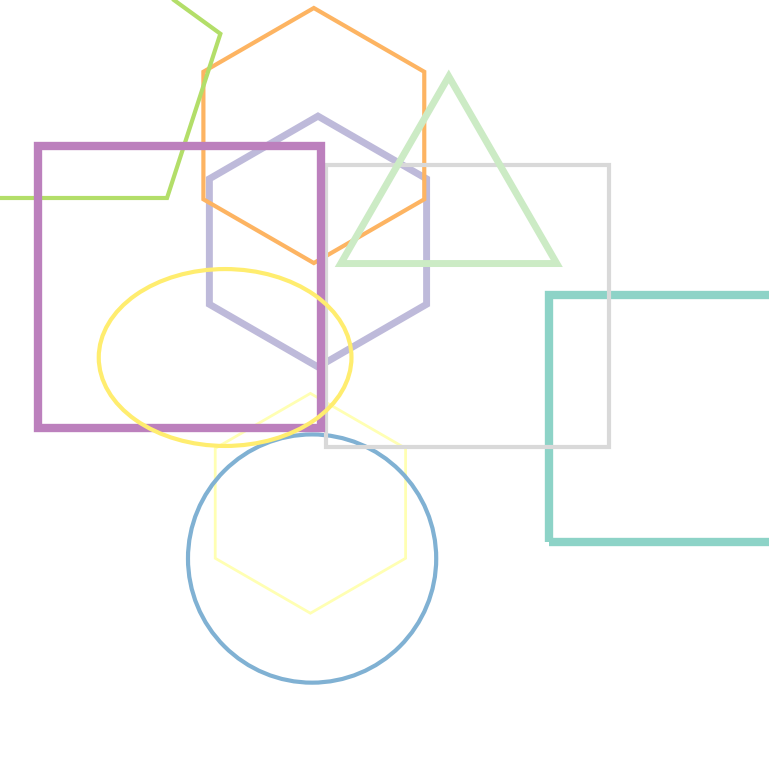[{"shape": "square", "thickness": 3, "radius": 0.8, "center": [0.873, 0.457]}, {"shape": "hexagon", "thickness": 1, "radius": 0.71, "center": [0.403, 0.346]}, {"shape": "hexagon", "thickness": 2.5, "radius": 0.81, "center": [0.413, 0.686]}, {"shape": "circle", "thickness": 1.5, "radius": 0.81, "center": [0.405, 0.275]}, {"shape": "hexagon", "thickness": 1.5, "radius": 0.83, "center": [0.408, 0.824]}, {"shape": "pentagon", "thickness": 1.5, "radius": 0.95, "center": [0.105, 0.897]}, {"shape": "square", "thickness": 1.5, "radius": 0.92, "center": [0.607, 0.603]}, {"shape": "square", "thickness": 3, "radius": 0.92, "center": [0.234, 0.627]}, {"shape": "triangle", "thickness": 2.5, "radius": 0.81, "center": [0.583, 0.739]}, {"shape": "oval", "thickness": 1.5, "radius": 0.82, "center": [0.292, 0.536]}]